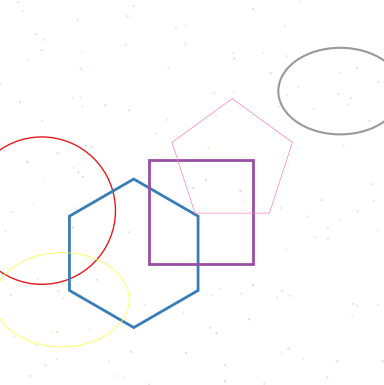[{"shape": "circle", "thickness": 1, "radius": 0.96, "center": [0.108, 0.453]}, {"shape": "hexagon", "thickness": 2, "radius": 0.96, "center": [0.347, 0.342]}, {"shape": "square", "thickness": 2, "radius": 0.67, "center": [0.522, 0.45]}, {"shape": "oval", "thickness": 0.5, "radius": 0.87, "center": [0.16, 0.221]}, {"shape": "pentagon", "thickness": 0.5, "radius": 0.82, "center": [0.603, 0.579]}, {"shape": "oval", "thickness": 1.5, "radius": 0.8, "center": [0.884, 0.763]}]